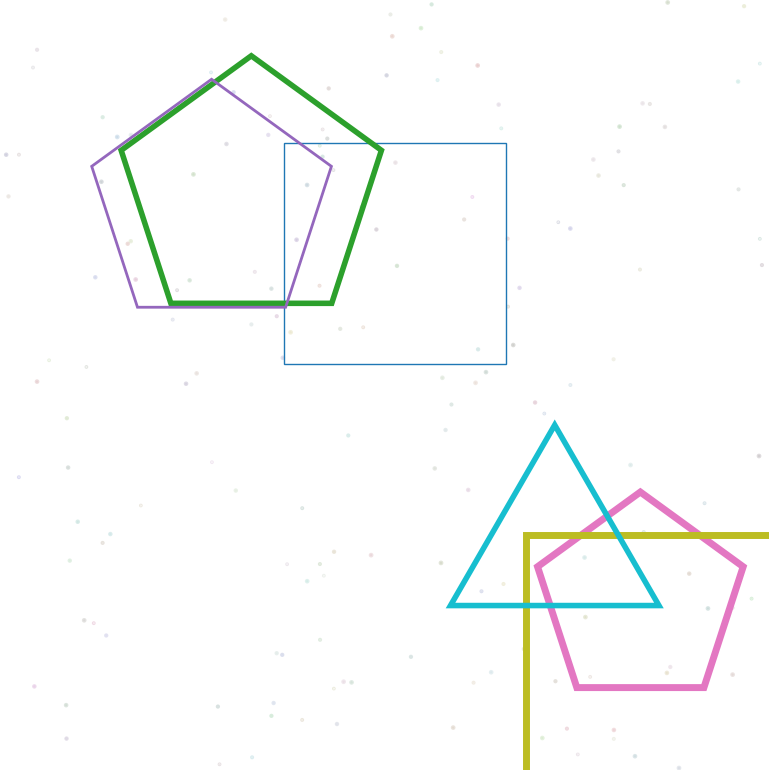[{"shape": "square", "thickness": 0.5, "radius": 0.72, "center": [0.513, 0.671]}, {"shape": "pentagon", "thickness": 2, "radius": 0.89, "center": [0.326, 0.75]}, {"shape": "pentagon", "thickness": 1, "radius": 0.82, "center": [0.275, 0.733]}, {"shape": "pentagon", "thickness": 2.5, "radius": 0.7, "center": [0.832, 0.221]}, {"shape": "square", "thickness": 2.5, "radius": 0.86, "center": [0.856, 0.132]}, {"shape": "triangle", "thickness": 2, "radius": 0.78, "center": [0.72, 0.292]}]